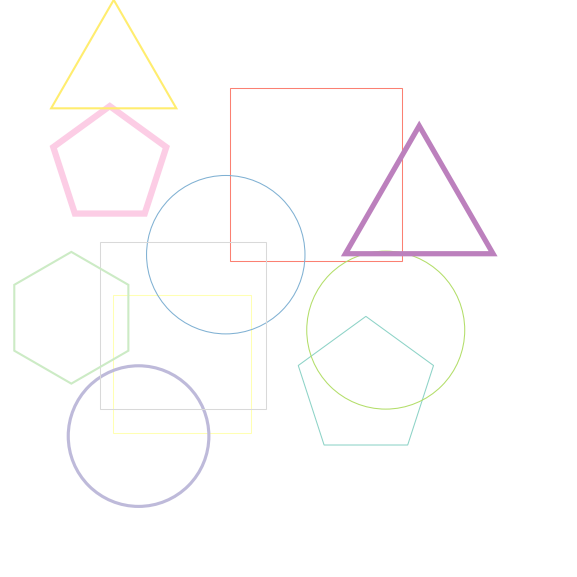[{"shape": "pentagon", "thickness": 0.5, "radius": 0.62, "center": [0.634, 0.328]}, {"shape": "square", "thickness": 0.5, "radius": 0.6, "center": [0.315, 0.369]}, {"shape": "circle", "thickness": 1.5, "radius": 0.61, "center": [0.24, 0.244]}, {"shape": "square", "thickness": 0.5, "radius": 0.75, "center": [0.548, 0.697]}, {"shape": "circle", "thickness": 0.5, "radius": 0.69, "center": [0.391, 0.558]}, {"shape": "circle", "thickness": 0.5, "radius": 0.68, "center": [0.668, 0.428]}, {"shape": "pentagon", "thickness": 3, "radius": 0.51, "center": [0.19, 0.713]}, {"shape": "square", "thickness": 0.5, "radius": 0.72, "center": [0.317, 0.435]}, {"shape": "triangle", "thickness": 2.5, "radius": 0.74, "center": [0.726, 0.634]}, {"shape": "hexagon", "thickness": 1, "radius": 0.57, "center": [0.124, 0.449]}, {"shape": "triangle", "thickness": 1, "radius": 0.63, "center": [0.197, 0.874]}]